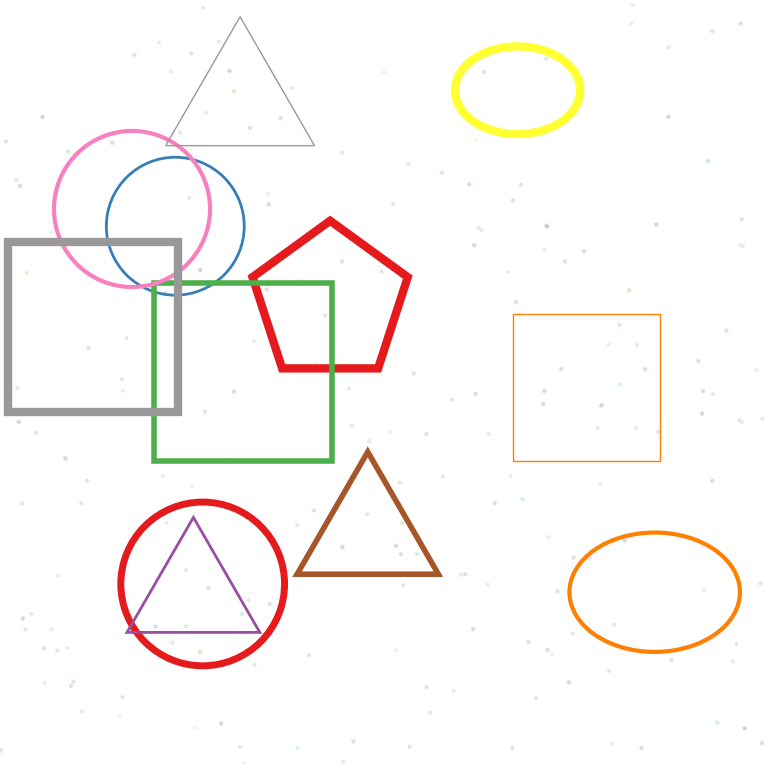[{"shape": "pentagon", "thickness": 3, "radius": 0.53, "center": [0.429, 0.607]}, {"shape": "circle", "thickness": 2.5, "radius": 0.53, "center": [0.263, 0.242]}, {"shape": "circle", "thickness": 1, "radius": 0.45, "center": [0.228, 0.706]}, {"shape": "square", "thickness": 2, "radius": 0.58, "center": [0.316, 0.517]}, {"shape": "triangle", "thickness": 1, "radius": 0.5, "center": [0.251, 0.228]}, {"shape": "oval", "thickness": 1.5, "radius": 0.55, "center": [0.85, 0.231]}, {"shape": "square", "thickness": 0.5, "radius": 0.48, "center": [0.762, 0.496]}, {"shape": "oval", "thickness": 3, "radius": 0.41, "center": [0.672, 0.883]}, {"shape": "triangle", "thickness": 2, "radius": 0.53, "center": [0.478, 0.307]}, {"shape": "circle", "thickness": 1.5, "radius": 0.51, "center": [0.171, 0.729]}, {"shape": "triangle", "thickness": 0.5, "radius": 0.56, "center": [0.312, 0.867]}, {"shape": "square", "thickness": 3, "radius": 0.55, "center": [0.12, 0.575]}]